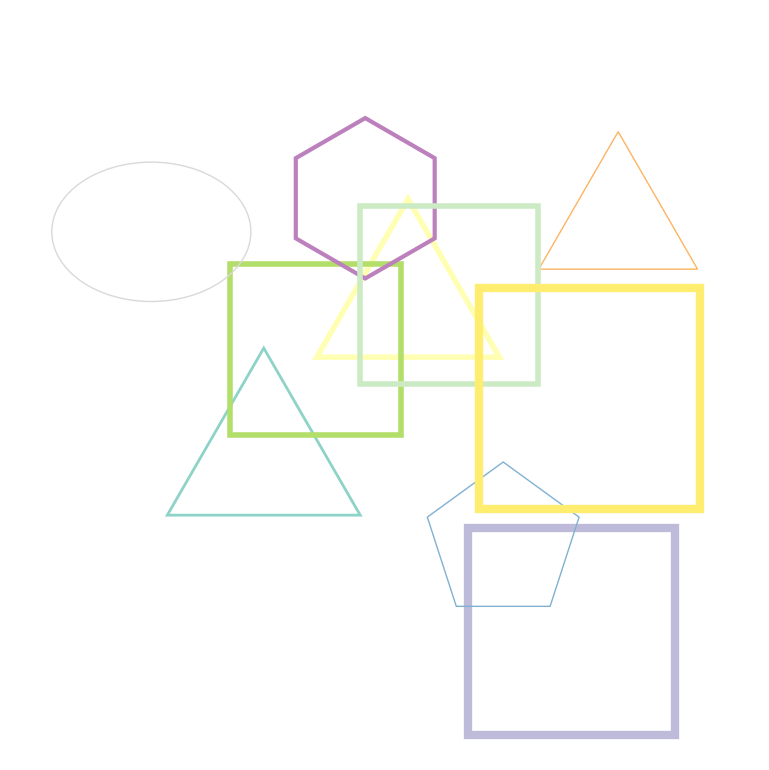[{"shape": "triangle", "thickness": 1, "radius": 0.72, "center": [0.343, 0.403]}, {"shape": "triangle", "thickness": 2, "radius": 0.68, "center": [0.53, 0.605]}, {"shape": "square", "thickness": 3, "radius": 0.67, "center": [0.742, 0.18]}, {"shape": "pentagon", "thickness": 0.5, "radius": 0.52, "center": [0.654, 0.296]}, {"shape": "triangle", "thickness": 0.5, "radius": 0.6, "center": [0.803, 0.71]}, {"shape": "square", "thickness": 2, "radius": 0.55, "center": [0.41, 0.546]}, {"shape": "oval", "thickness": 0.5, "radius": 0.65, "center": [0.197, 0.699]}, {"shape": "hexagon", "thickness": 1.5, "radius": 0.52, "center": [0.474, 0.743]}, {"shape": "square", "thickness": 2, "radius": 0.58, "center": [0.583, 0.617]}, {"shape": "square", "thickness": 3, "radius": 0.72, "center": [0.766, 0.482]}]